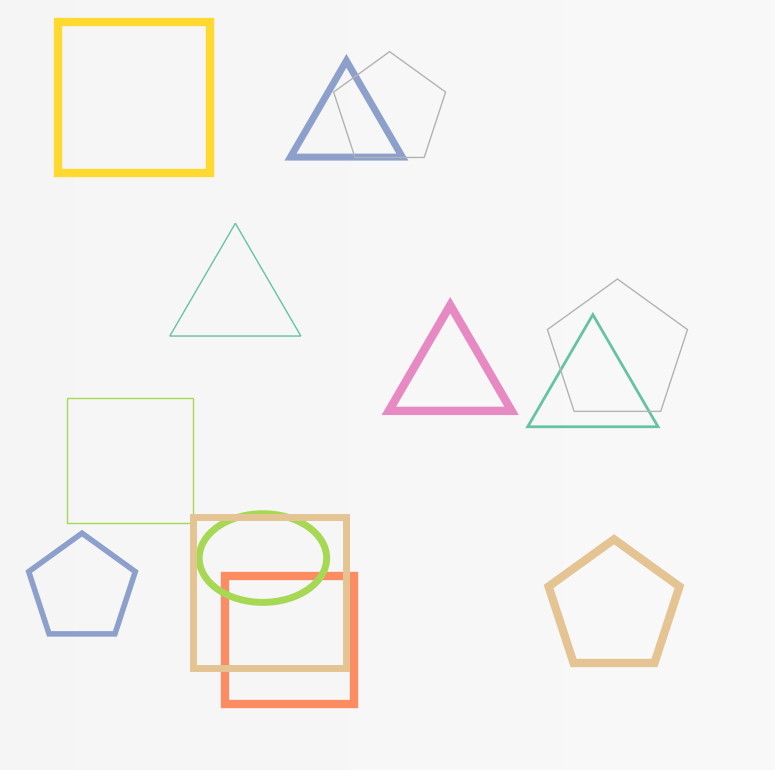[{"shape": "triangle", "thickness": 0.5, "radius": 0.49, "center": [0.304, 0.612]}, {"shape": "triangle", "thickness": 1, "radius": 0.49, "center": [0.765, 0.494]}, {"shape": "square", "thickness": 3, "radius": 0.42, "center": [0.374, 0.169]}, {"shape": "triangle", "thickness": 2.5, "radius": 0.42, "center": [0.447, 0.838]}, {"shape": "pentagon", "thickness": 2, "radius": 0.36, "center": [0.106, 0.235]}, {"shape": "triangle", "thickness": 3, "radius": 0.46, "center": [0.581, 0.512]}, {"shape": "oval", "thickness": 2.5, "radius": 0.41, "center": [0.339, 0.275]}, {"shape": "square", "thickness": 0.5, "radius": 0.41, "center": [0.168, 0.402]}, {"shape": "square", "thickness": 3, "radius": 0.49, "center": [0.173, 0.873]}, {"shape": "square", "thickness": 2.5, "radius": 0.49, "center": [0.348, 0.231]}, {"shape": "pentagon", "thickness": 3, "radius": 0.44, "center": [0.792, 0.211]}, {"shape": "pentagon", "thickness": 0.5, "radius": 0.38, "center": [0.503, 0.857]}, {"shape": "pentagon", "thickness": 0.5, "radius": 0.48, "center": [0.797, 0.543]}]